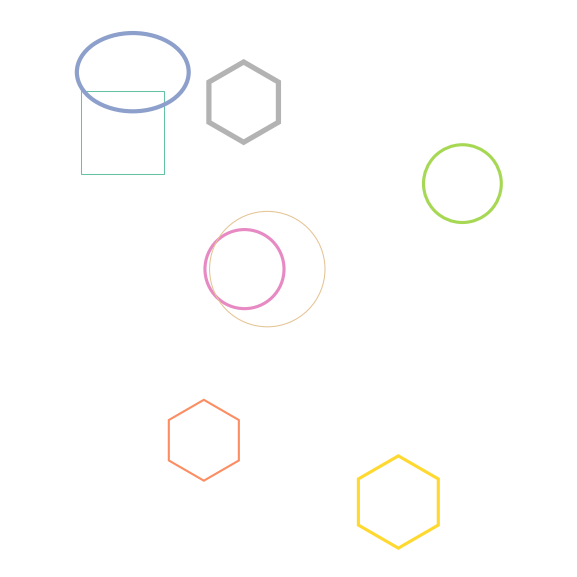[{"shape": "square", "thickness": 0.5, "radius": 0.36, "center": [0.211, 0.77]}, {"shape": "hexagon", "thickness": 1, "radius": 0.35, "center": [0.353, 0.237]}, {"shape": "oval", "thickness": 2, "radius": 0.48, "center": [0.23, 0.874]}, {"shape": "circle", "thickness": 1.5, "radius": 0.34, "center": [0.423, 0.533]}, {"shape": "circle", "thickness": 1.5, "radius": 0.34, "center": [0.801, 0.681]}, {"shape": "hexagon", "thickness": 1.5, "radius": 0.4, "center": [0.69, 0.13]}, {"shape": "circle", "thickness": 0.5, "radius": 0.5, "center": [0.463, 0.533]}, {"shape": "hexagon", "thickness": 2.5, "radius": 0.35, "center": [0.422, 0.822]}]